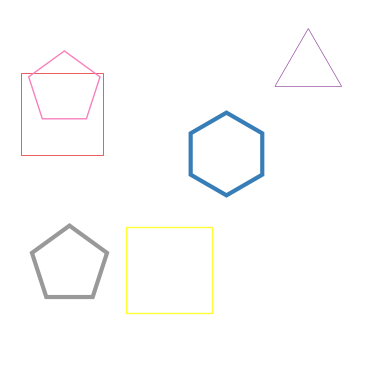[{"shape": "square", "thickness": 0.5, "radius": 0.53, "center": [0.161, 0.705]}, {"shape": "hexagon", "thickness": 3, "radius": 0.54, "center": [0.588, 0.6]}, {"shape": "triangle", "thickness": 0.5, "radius": 0.5, "center": [0.801, 0.826]}, {"shape": "square", "thickness": 1, "radius": 0.56, "center": [0.439, 0.299]}, {"shape": "pentagon", "thickness": 1, "radius": 0.49, "center": [0.167, 0.77]}, {"shape": "pentagon", "thickness": 3, "radius": 0.51, "center": [0.18, 0.311]}]